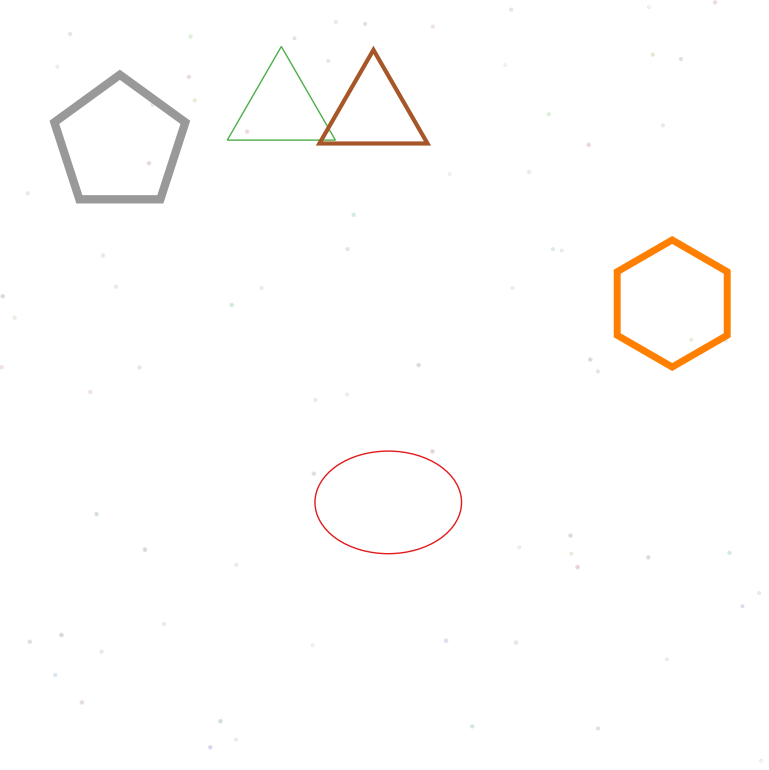[{"shape": "oval", "thickness": 0.5, "radius": 0.48, "center": [0.504, 0.348]}, {"shape": "triangle", "thickness": 0.5, "radius": 0.41, "center": [0.365, 0.859]}, {"shape": "hexagon", "thickness": 2.5, "radius": 0.41, "center": [0.873, 0.606]}, {"shape": "triangle", "thickness": 1.5, "radius": 0.41, "center": [0.485, 0.854]}, {"shape": "pentagon", "thickness": 3, "radius": 0.45, "center": [0.156, 0.813]}]